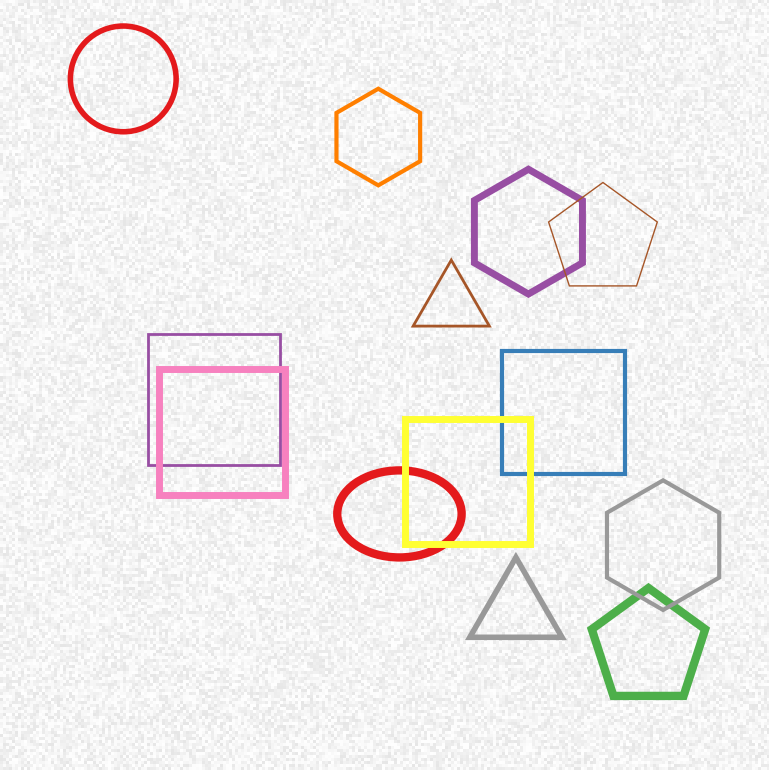[{"shape": "oval", "thickness": 3, "radius": 0.4, "center": [0.519, 0.333]}, {"shape": "circle", "thickness": 2, "radius": 0.34, "center": [0.16, 0.898]}, {"shape": "square", "thickness": 1.5, "radius": 0.4, "center": [0.732, 0.464]}, {"shape": "pentagon", "thickness": 3, "radius": 0.39, "center": [0.842, 0.159]}, {"shape": "square", "thickness": 1, "radius": 0.43, "center": [0.278, 0.481]}, {"shape": "hexagon", "thickness": 2.5, "radius": 0.41, "center": [0.686, 0.699]}, {"shape": "hexagon", "thickness": 1.5, "radius": 0.31, "center": [0.491, 0.822]}, {"shape": "square", "thickness": 2.5, "radius": 0.41, "center": [0.607, 0.375]}, {"shape": "triangle", "thickness": 1, "radius": 0.29, "center": [0.586, 0.605]}, {"shape": "pentagon", "thickness": 0.5, "radius": 0.37, "center": [0.783, 0.689]}, {"shape": "square", "thickness": 2.5, "radius": 0.41, "center": [0.288, 0.439]}, {"shape": "hexagon", "thickness": 1.5, "radius": 0.42, "center": [0.861, 0.292]}, {"shape": "triangle", "thickness": 2, "radius": 0.35, "center": [0.67, 0.207]}]